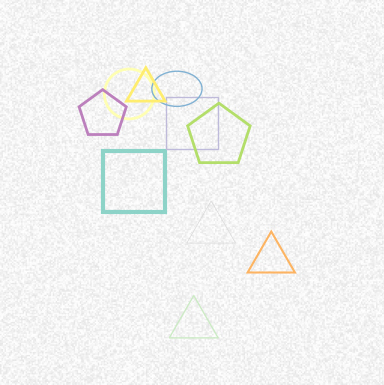[{"shape": "square", "thickness": 3, "radius": 0.4, "center": [0.348, 0.529]}, {"shape": "circle", "thickness": 2, "radius": 0.32, "center": [0.336, 0.756]}, {"shape": "square", "thickness": 1, "radius": 0.34, "center": [0.499, 0.681]}, {"shape": "oval", "thickness": 1, "radius": 0.33, "center": [0.46, 0.769]}, {"shape": "triangle", "thickness": 1.5, "radius": 0.35, "center": [0.705, 0.328]}, {"shape": "pentagon", "thickness": 2, "radius": 0.43, "center": [0.569, 0.647]}, {"shape": "triangle", "thickness": 0.5, "radius": 0.37, "center": [0.548, 0.405]}, {"shape": "pentagon", "thickness": 2, "radius": 0.32, "center": [0.267, 0.703]}, {"shape": "triangle", "thickness": 1, "radius": 0.37, "center": [0.503, 0.159]}, {"shape": "triangle", "thickness": 2, "radius": 0.29, "center": [0.379, 0.766]}]